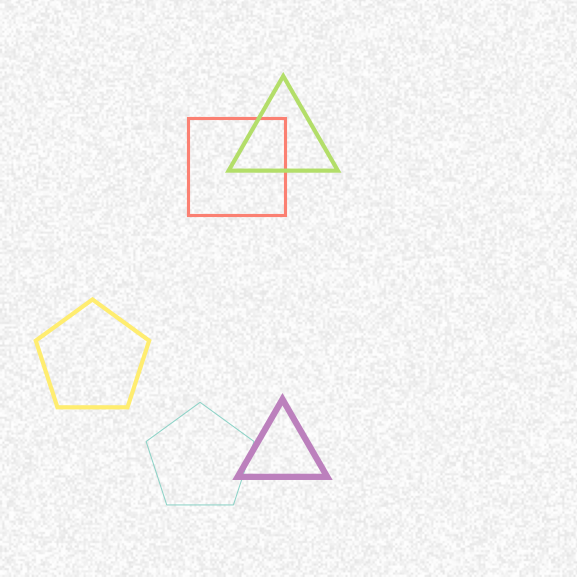[{"shape": "pentagon", "thickness": 0.5, "radius": 0.49, "center": [0.346, 0.204]}, {"shape": "square", "thickness": 1.5, "radius": 0.42, "center": [0.41, 0.711]}, {"shape": "triangle", "thickness": 2, "radius": 0.55, "center": [0.49, 0.758]}, {"shape": "triangle", "thickness": 3, "radius": 0.45, "center": [0.489, 0.218]}, {"shape": "pentagon", "thickness": 2, "radius": 0.52, "center": [0.16, 0.377]}]